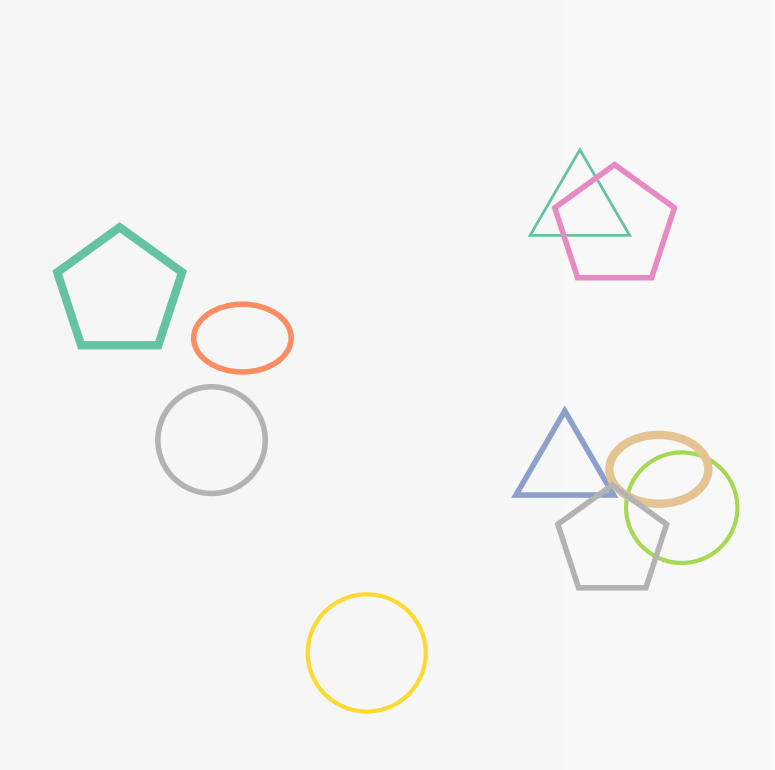[{"shape": "triangle", "thickness": 1, "radius": 0.37, "center": [0.748, 0.731]}, {"shape": "pentagon", "thickness": 3, "radius": 0.42, "center": [0.154, 0.62]}, {"shape": "oval", "thickness": 2, "radius": 0.31, "center": [0.313, 0.561]}, {"shape": "triangle", "thickness": 2, "radius": 0.36, "center": [0.729, 0.393]}, {"shape": "pentagon", "thickness": 2, "radius": 0.41, "center": [0.793, 0.705]}, {"shape": "circle", "thickness": 1.5, "radius": 0.36, "center": [0.88, 0.341]}, {"shape": "circle", "thickness": 1.5, "radius": 0.38, "center": [0.473, 0.152]}, {"shape": "oval", "thickness": 3, "radius": 0.32, "center": [0.85, 0.391]}, {"shape": "pentagon", "thickness": 2, "radius": 0.37, "center": [0.79, 0.296]}, {"shape": "circle", "thickness": 2, "radius": 0.35, "center": [0.273, 0.428]}]